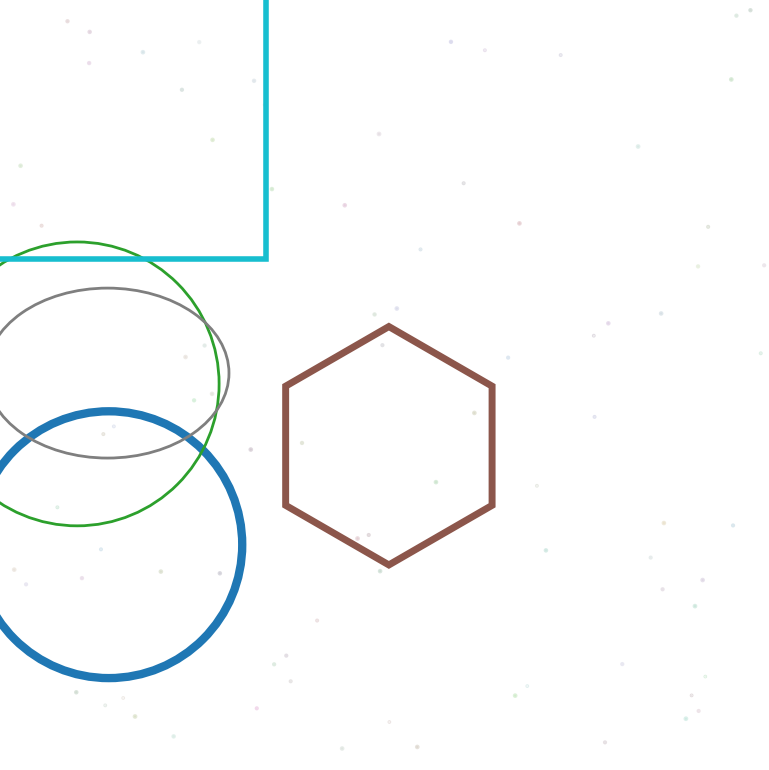[{"shape": "circle", "thickness": 3, "radius": 0.87, "center": [0.141, 0.293]}, {"shape": "circle", "thickness": 1, "radius": 0.92, "center": [0.1, 0.501]}, {"shape": "hexagon", "thickness": 2.5, "radius": 0.77, "center": [0.505, 0.421]}, {"shape": "oval", "thickness": 1, "radius": 0.79, "center": [0.14, 0.515]}, {"shape": "square", "thickness": 2, "radius": 0.92, "center": [0.161, 0.847]}]